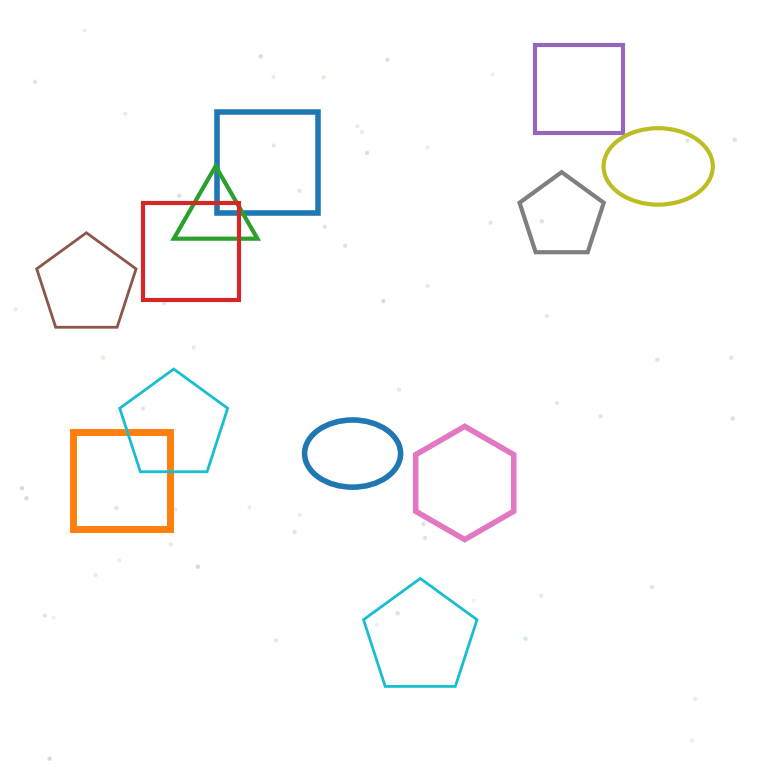[{"shape": "square", "thickness": 2, "radius": 0.33, "center": [0.347, 0.789]}, {"shape": "oval", "thickness": 2, "radius": 0.31, "center": [0.458, 0.411]}, {"shape": "square", "thickness": 2.5, "radius": 0.32, "center": [0.158, 0.376]}, {"shape": "triangle", "thickness": 1.5, "radius": 0.31, "center": [0.28, 0.721]}, {"shape": "square", "thickness": 1.5, "radius": 0.31, "center": [0.248, 0.673]}, {"shape": "square", "thickness": 1.5, "radius": 0.29, "center": [0.751, 0.885]}, {"shape": "pentagon", "thickness": 1, "radius": 0.34, "center": [0.112, 0.63]}, {"shape": "hexagon", "thickness": 2, "radius": 0.37, "center": [0.604, 0.373]}, {"shape": "pentagon", "thickness": 1.5, "radius": 0.29, "center": [0.729, 0.719]}, {"shape": "oval", "thickness": 1.5, "radius": 0.35, "center": [0.855, 0.784]}, {"shape": "pentagon", "thickness": 1, "radius": 0.37, "center": [0.226, 0.447]}, {"shape": "pentagon", "thickness": 1, "radius": 0.39, "center": [0.546, 0.171]}]